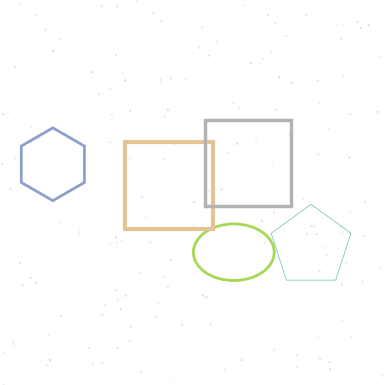[{"shape": "pentagon", "thickness": 0.5, "radius": 0.54, "center": [0.808, 0.36]}, {"shape": "hexagon", "thickness": 2, "radius": 0.47, "center": [0.137, 0.573]}, {"shape": "oval", "thickness": 2, "radius": 0.53, "center": [0.607, 0.345]}, {"shape": "square", "thickness": 3, "radius": 0.57, "center": [0.439, 0.518]}, {"shape": "square", "thickness": 2.5, "radius": 0.56, "center": [0.644, 0.577]}]